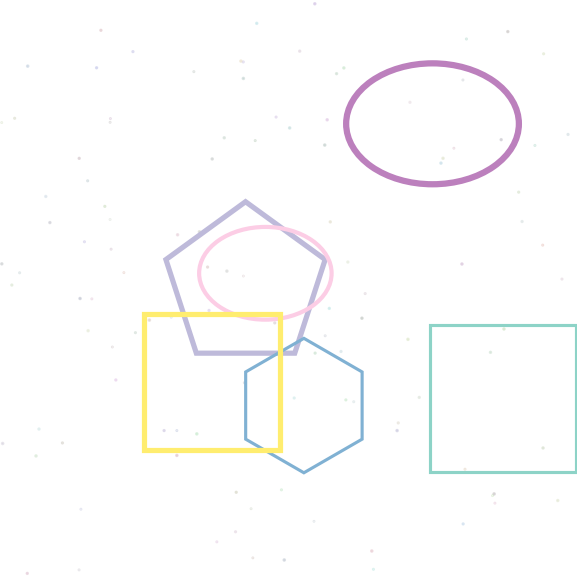[{"shape": "square", "thickness": 1.5, "radius": 0.63, "center": [0.871, 0.309]}, {"shape": "pentagon", "thickness": 2.5, "radius": 0.72, "center": [0.425, 0.505]}, {"shape": "hexagon", "thickness": 1.5, "radius": 0.58, "center": [0.526, 0.297]}, {"shape": "oval", "thickness": 2, "radius": 0.57, "center": [0.46, 0.526]}, {"shape": "oval", "thickness": 3, "radius": 0.75, "center": [0.749, 0.785]}, {"shape": "square", "thickness": 2.5, "radius": 0.59, "center": [0.367, 0.338]}]